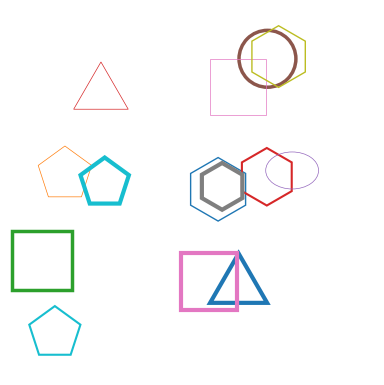[{"shape": "triangle", "thickness": 3, "radius": 0.43, "center": [0.62, 0.256]}, {"shape": "hexagon", "thickness": 1, "radius": 0.41, "center": [0.567, 0.508]}, {"shape": "pentagon", "thickness": 0.5, "radius": 0.36, "center": [0.169, 0.548]}, {"shape": "square", "thickness": 2.5, "radius": 0.39, "center": [0.11, 0.323]}, {"shape": "triangle", "thickness": 0.5, "radius": 0.41, "center": [0.262, 0.757]}, {"shape": "hexagon", "thickness": 1.5, "radius": 0.37, "center": [0.693, 0.541]}, {"shape": "oval", "thickness": 0.5, "radius": 0.34, "center": [0.759, 0.557]}, {"shape": "circle", "thickness": 2.5, "radius": 0.37, "center": [0.695, 0.847]}, {"shape": "square", "thickness": 0.5, "radius": 0.37, "center": [0.618, 0.774]}, {"shape": "square", "thickness": 3, "radius": 0.37, "center": [0.543, 0.269]}, {"shape": "hexagon", "thickness": 3, "radius": 0.3, "center": [0.577, 0.516]}, {"shape": "hexagon", "thickness": 1, "radius": 0.4, "center": [0.724, 0.853]}, {"shape": "pentagon", "thickness": 3, "radius": 0.33, "center": [0.272, 0.525]}, {"shape": "pentagon", "thickness": 1.5, "radius": 0.35, "center": [0.142, 0.135]}]